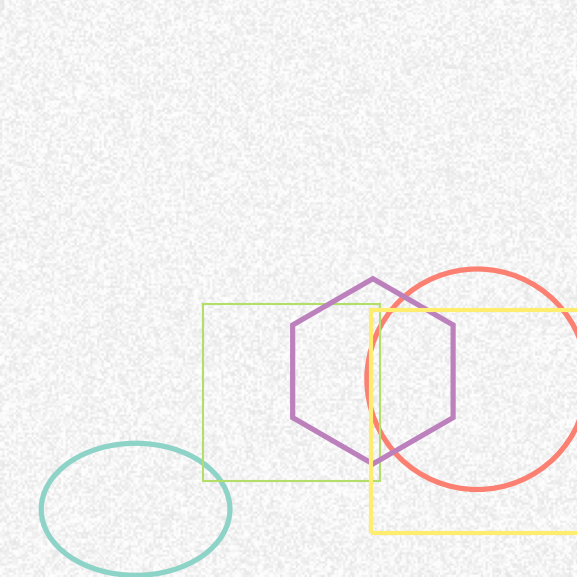[{"shape": "oval", "thickness": 2.5, "radius": 0.82, "center": [0.235, 0.117]}, {"shape": "circle", "thickness": 2.5, "radius": 0.95, "center": [0.826, 0.342]}, {"shape": "square", "thickness": 1, "radius": 0.77, "center": [0.504, 0.319]}, {"shape": "hexagon", "thickness": 2.5, "radius": 0.8, "center": [0.646, 0.356]}, {"shape": "square", "thickness": 2, "radius": 0.96, "center": [0.835, 0.269]}]